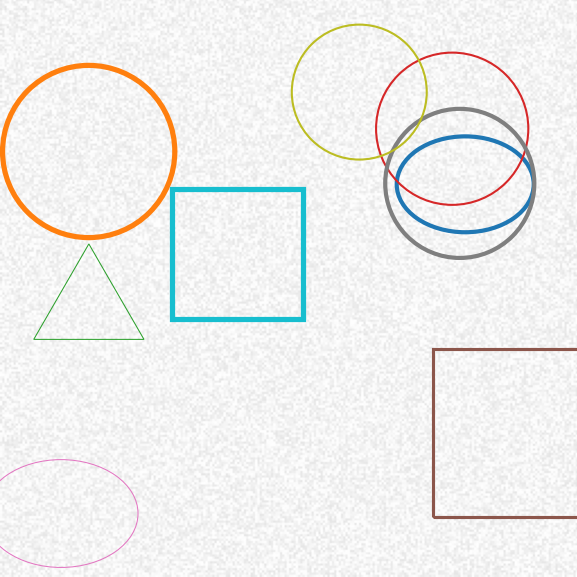[{"shape": "oval", "thickness": 2, "radius": 0.59, "center": [0.806, 0.68]}, {"shape": "circle", "thickness": 2.5, "radius": 0.75, "center": [0.154, 0.737]}, {"shape": "triangle", "thickness": 0.5, "radius": 0.55, "center": [0.154, 0.467]}, {"shape": "circle", "thickness": 1, "radius": 0.66, "center": [0.783, 0.776]}, {"shape": "square", "thickness": 1.5, "radius": 0.73, "center": [0.896, 0.249]}, {"shape": "oval", "thickness": 0.5, "radius": 0.67, "center": [0.106, 0.11]}, {"shape": "circle", "thickness": 2, "radius": 0.65, "center": [0.796, 0.682]}, {"shape": "circle", "thickness": 1, "radius": 0.58, "center": [0.622, 0.84]}, {"shape": "square", "thickness": 2.5, "radius": 0.57, "center": [0.411, 0.559]}]